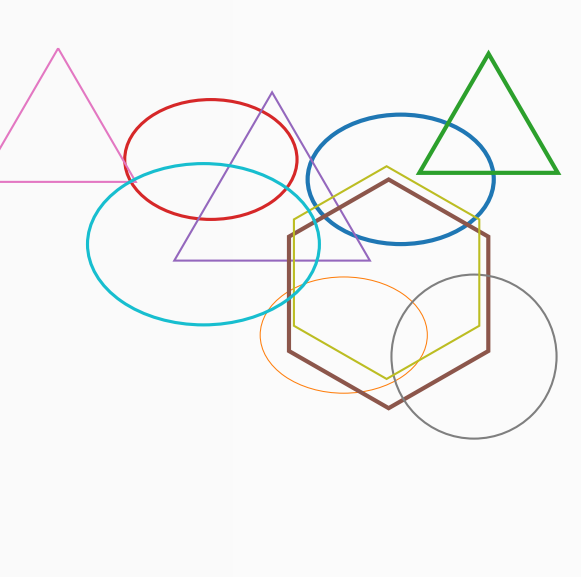[{"shape": "oval", "thickness": 2, "radius": 0.8, "center": [0.689, 0.689]}, {"shape": "oval", "thickness": 0.5, "radius": 0.72, "center": [0.591, 0.419]}, {"shape": "triangle", "thickness": 2, "radius": 0.69, "center": [0.841, 0.769]}, {"shape": "oval", "thickness": 1.5, "radius": 0.74, "center": [0.363, 0.723]}, {"shape": "triangle", "thickness": 1, "radius": 0.97, "center": [0.468, 0.645]}, {"shape": "hexagon", "thickness": 2, "radius": 0.99, "center": [0.669, 0.49]}, {"shape": "triangle", "thickness": 1, "radius": 0.77, "center": [0.1, 0.761]}, {"shape": "circle", "thickness": 1, "radius": 0.71, "center": [0.816, 0.382]}, {"shape": "hexagon", "thickness": 1, "radius": 0.92, "center": [0.665, 0.527]}, {"shape": "oval", "thickness": 1.5, "radius": 1.0, "center": [0.35, 0.576]}]